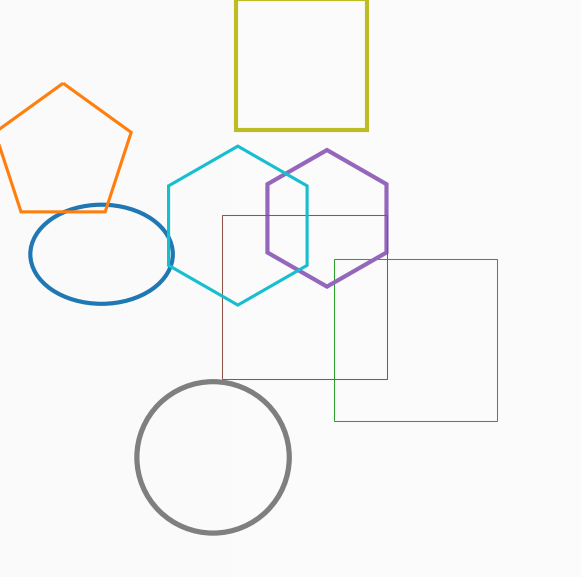[{"shape": "oval", "thickness": 2, "radius": 0.61, "center": [0.175, 0.559]}, {"shape": "pentagon", "thickness": 1.5, "radius": 0.62, "center": [0.109, 0.732]}, {"shape": "square", "thickness": 0.5, "radius": 0.7, "center": [0.715, 0.41]}, {"shape": "hexagon", "thickness": 2, "radius": 0.59, "center": [0.563, 0.621]}, {"shape": "square", "thickness": 0.5, "radius": 0.71, "center": [0.524, 0.486]}, {"shape": "circle", "thickness": 2.5, "radius": 0.66, "center": [0.367, 0.207]}, {"shape": "square", "thickness": 2, "radius": 0.57, "center": [0.519, 0.887]}, {"shape": "hexagon", "thickness": 1.5, "radius": 0.69, "center": [0.409, 0.608]}]